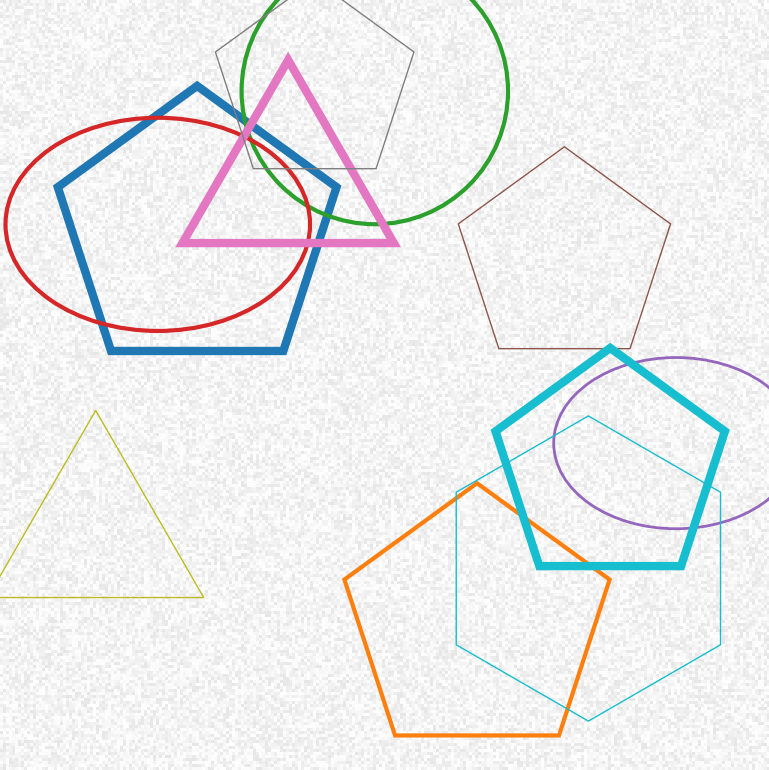[{"shape": "pentagon", "thickness": 3, "radius": 0.95, "center": [0.256, 0.698]}, {"shape": "pentagon", "thickness": 1.5, "radius": 0.91, "center": [0.619, 0.191]}, {"shape": "circle", "thickness": 1.5, "radius": 0.87, "center": [0.487, 0.882]}, {"shape": "oval", "thickness": 1.5, "radius": 0.99, "center": [0.205, 0.709]}, {"shape": "oval", "thickness": 1, "radius": 0.79, "center": [0.878, 0.424]}, {"shape": "pentagon", "thickness": 0.5, "radius": 0.72, "center": [0.733, 0.664]}, {"shape": "triangle", "thickness": 3, "radius": 0.79, "center": [0.374, 0.764]}, {"shape": "pentagon", "thickness": 0.5, "radius": 0.68, "center": [0.409, 0.891]}, {"shape": "triangle", "thickness": 0.5, "radius": 0.81, "center": [0.124, 0.305]}, {"shape": "hexagon", "thickness": 0.5, "radius": 0.99, "center": [0.764, 0.262]}, {"shape": "pentagon", "thickness": 3, "radius": 0.78, "center": [0.792, 0.391]}]